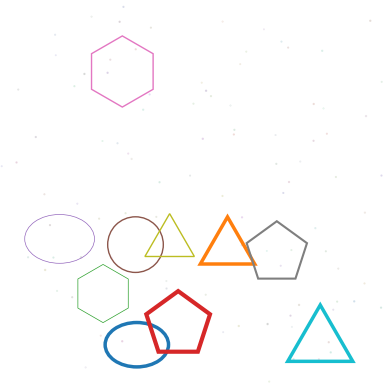[{"shape": "oval", "thickness": 2.5, "radius": 0.41, "center": [0.355, 0.105]}, {"shape": "triangle", "thickness": 2.5, "radius": 0.41, "center": [0.591, 0.355]}, {"shape": "hexagon", "thickness": 0.5, "radius": 0.38, "center": [0.268, 0.238]}, {"shape": "pentagon", "thickness": 3, "radius": 0.43, "center": [0.463, 0.157]}, {"shape": "oval", "thickness": 0.5, "radius": 0.45, "center": [0.155, 0.38]}, {"shape": "circle", "thickness": 1, "radius": 0.36, "center": [0.352, 0.365]}, {"shape": "hexagon", "thickness": 1, "radius": 0.46, "center": [0.318, 0.814]}, {"shape": "pentagon", "thickness": 1.5, "radius": 0.41, "center": [0.719, 0.343]}, {"shape": "triangle", "thickness": 1, "radius": 0.37, "center": [0.441, 0.371]}, {"shape": "triangle", "thickness": 2.5, "radius": 0.49, "center": [0.832, 0.11]}]